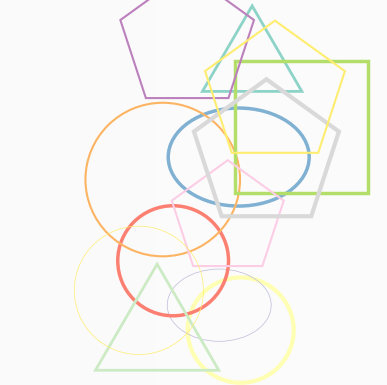[{"shape": "triangle", "thickness": 2, "radius": 0.74, "center": [0.651, 0.837]}, {"shape": "circle", "thickness": 3, "radius": 0.68, "center": [0.621, 0.143]}, {"shape": "oval", "thickness": 0.5, "radius": 0.67, "center": [0.566, 0.207]}, {"shape": "circle", "thickness": 2.5, "radius": 0.71, "center": [0.447, 0.323]}, {"shape": "oval", "thickness": 2.5, "radius": 0.91, "center": [0.616, 0.592]}, {"shape": "circle", "thickness": 1.5, "radius": 1.0, "center": [0.42, 0.534]}, {"shape": "square", "thickness": 2.5, "radius": 0.86, "center": [0.779, 0.671]}, {"shape": "pentagon", "thickness": 1.5, "radius": 0.76, "center": [0.588, 0.432]}, {"shape": "pentagon", "thickness": 3, "radius": 0.98, "center": [0.688, 0.597]}, {"shape": "pentagon", "thickness": 1.5, "radius": 0.91, "center": [0.483, 0.892]}, {"shape": "triangle", "thickness": 2, "radius": 0.92, "center": [0.405, 0.13]}, {"shape": "pentagon", "thickness": 1.5, "radius": 0.95, "center": [0.71, 0.757]}, {"shape": "circle", "thickness": 0.5, "radius": 0.83, "center": [0.358, 0.246]}]